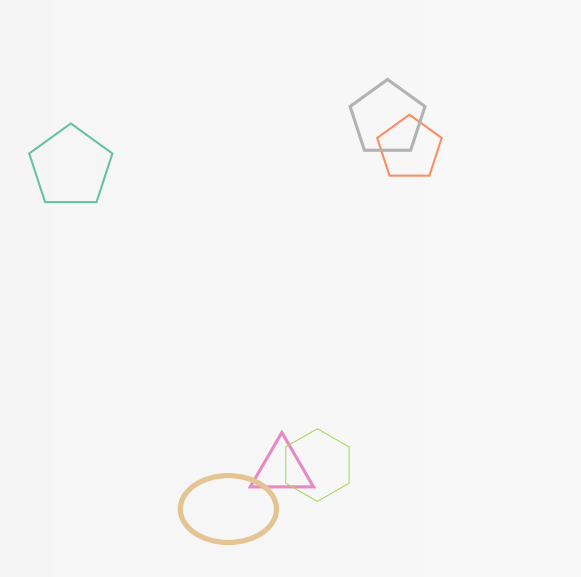[{"shape": "pentagon", "thickness": 1, "radius": 0.38, "center": [0.122, 0.71]}, {"shape": "pentagon", "thickness": 1, "radius": 0.29, "center": [0.704, 0.742]}, {"shape": "triangle", "thickness": 1.5, "radius": 0.31, "center": [0.485, 0.187]}, {"shape": "hexagon", "thickness": 0.5, "radius": 0.31, "center": [0.546, 0.194]}, {"shape": "oval", "thickness": 2.5, "radius": 0.41, "center": [0.393, 0.118]}, {"shape": "pentagon", "thickness": 1.5, "radius": 0.34, "center": [0.667, 0.794]}]